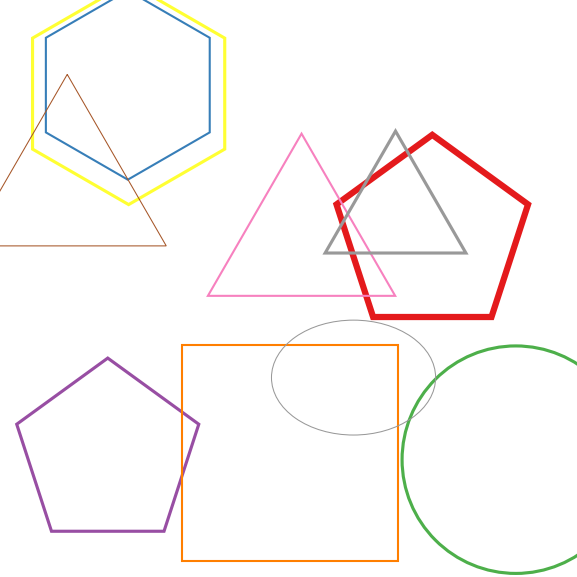[{"shape": "pentagon", "thickness": 3, "radius": 0.87, "center": [0.749, 0.591]}, {"shape": "hexagon", "thickness": 1, "radius": 0.82, "center": [0.221, 0.852]}, {"shape": "circle", "thickness": 1.5, "radius": 0.98, "center": [0.893, 0.203]}, {"shape": "pentagon", "thickness": 1.5, "radius": 0.83, "center": [0.187, 0.213]}, {"shape": "square", "thickness": 1, "radius": 0.93, "center": [0.502, 0.215]}, {"shape": "hexagon", "thickness": 1.5, "radius": 0.96, "center": [0.223, 0.837]}, {"shape": "triangle", "thickness": 0.5, "radius": 0.99, "center": [0.116, 0.672]}, {"shape": "triangle", "thickness": 1, "radius": 0.94, "center": [0.522, 0.58]}, {"shape": "oval", "thickness": 0.5, "radius": 0.71, "center": [0.612, 0.345]}, {"shape": "triangle", "thickness": 1.5, "radius": 0.7, "center": [0.685, 0.631]}]